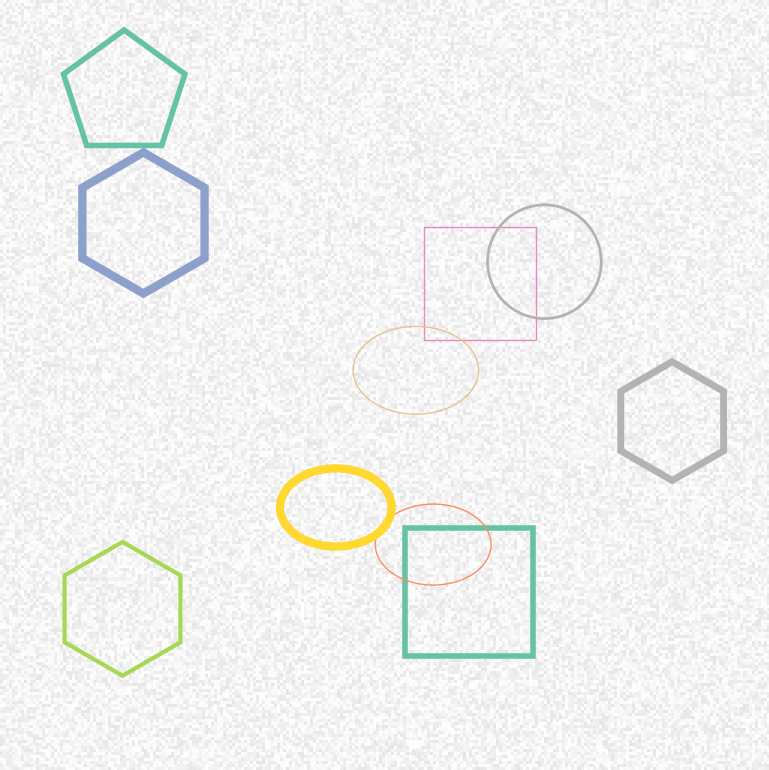[{"shape": "square", "thickness": 2, "radius": 0.42, "center": [0.609, 0.231]}, {"shape": "pentagon", "thickness": 2, "radius": 0.41, "center": [0.161, 0.878]}, {"shape": "oval", "thickness": 0.5, "radius": 0.38, "center": [0.563, 0.293]}, {"shape": "hexagon", "thickness": 3, "radius": 0.46, "center": [0.186, 0.71]}, {"shape": "square", "thickness": 0.5, "radius": 0.37, "center": [0.624, 0.632]}, {"shape": "hexagon", "thickness": 1.5, "radius": 0.43, "center": [0.159, 0.209]}, {"shape": "oval", "thickness": 3, "radius": 0.36, "center": [0.436, 0.341]}, {"shape": "oval", "thickness": 0.5, "radius": 0.41, "center": [0.54, 0.519]}, {"shape": "circle", "thickness": 1, "radius": 0.37, "center": [0.707, 0.66]}, {"shape": "hexagon", "thickness": 2.5, "radius": 0.39, "center": [0.873, 0.453]}]